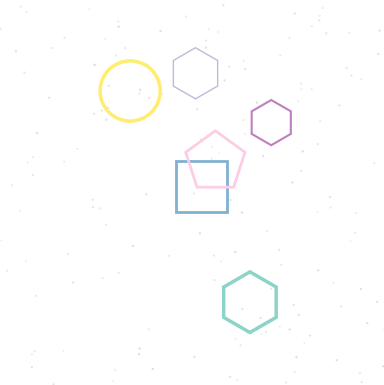[{"shape": "hexagon", "thickness": 2.5, "radius": 0.39, "center": [0.649, 0.215]}, {"shape": "hexagon", "thickness": 1, "radius": 0.33, "center": [0.508, 0.81]}, {"shape": "square", "thickness": 2, "radius": 0.33, "center": [0.523, 0.516]}, {"shape": "pentagon", "thickness": 2, "radius": 0.41, "center": [0.559, 0.579]}, {"shape": "hexagon", "thickness": 1.5, "radius": 0.29, "center": [0.705, 0.682]}, {"shape": "circle", "thickness": 2.5, "radius": 0.39, "center": [0.338, 0.764]}]